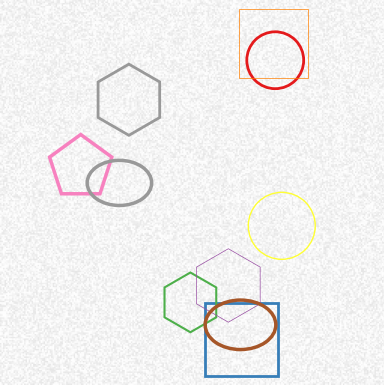[{"shape": "circle", "thickness": 2, "radius": 0.37, "center": [0.715, 0.844]}, {"shape": "square", "thickness": 2, "radius": 0.48, "center": [0.627, 0.119]}, {"shape": "hexagon", "thickness": 1.5, "radius": 0.39, "center": [0.495, 0.215]}, {"shape": "hexagon", "thickness": 0.5, "radius": 0.48, "center": [0.593, 0.259]}, {"shape": "square", "thickness": 0.5, "radius": 0.45, "center": [0.71, 0.886]}, {"shape": "circle", "thickness": 1, "radius": 0.43, "center": [0.732, 0.413]}, {"shape": "oval", "thickness": 2.5, "radius": 0.46, "center": [0.625, 0.156]}, {"shape": "pentagon", "thickness": 2.5, "radius": 0.43, "center": [0.21, 0.566]}, {"shape": "oval", "thickness": 2.5, "radius": 0.42, "center": [0.31, 0.525]}, {"shape": "hexagon", "thickness": 2, "radius": 0.46, "center": [0.335, 0.741]}]